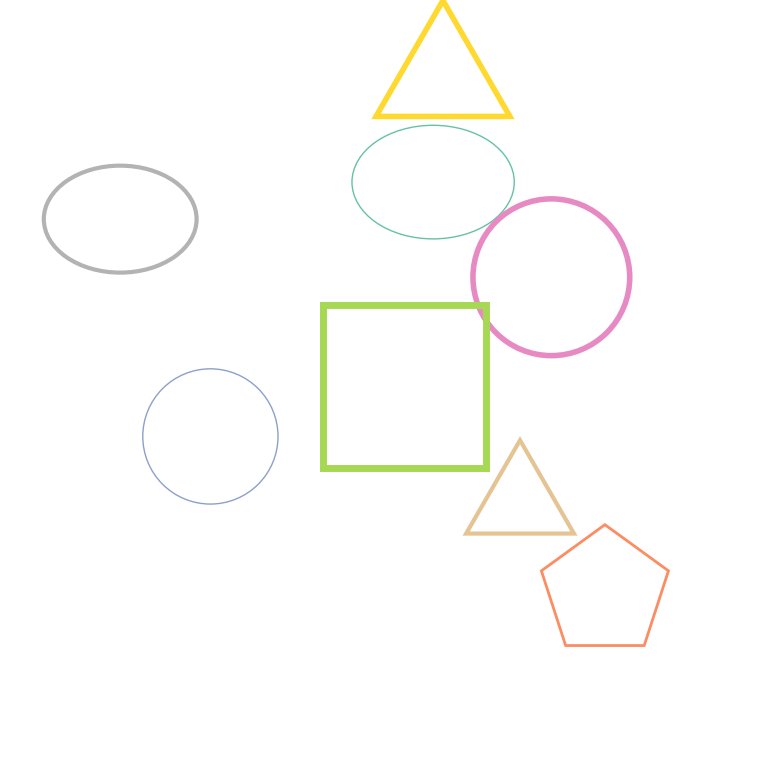[{"shape": "oval", "thickness": 0.5, "radius": 0.53, "center": [0.562, 0.764]}, {"shape": "pentagon", "thickness": 1, "radius": 0.43, "center": [0.786, 0.232]}, {"shape": "circle", "thickness": 0.5, "radius": 0.44, "center": [0.273, 0.433]}, {"shape": "circle", "thickness": 2, "radius": 0.51, "center": [0.716, 0.64]}, {"shape": "square", "thickness": 2.5, "radius": 0.53, "center": [0.526, 0.498]}, {"shape": "triangle", "thickness": 2, "radius": 0.5, "center": [0.575, 0.899]}, {"shape": "triangle", "thickness": 1.5, "radius": 0.4, "center": [0.675, 0.347]}, {"shape": "oval", "thickness": 1.5, "radius": 0.5, "center": [0.156, 0.715]}]